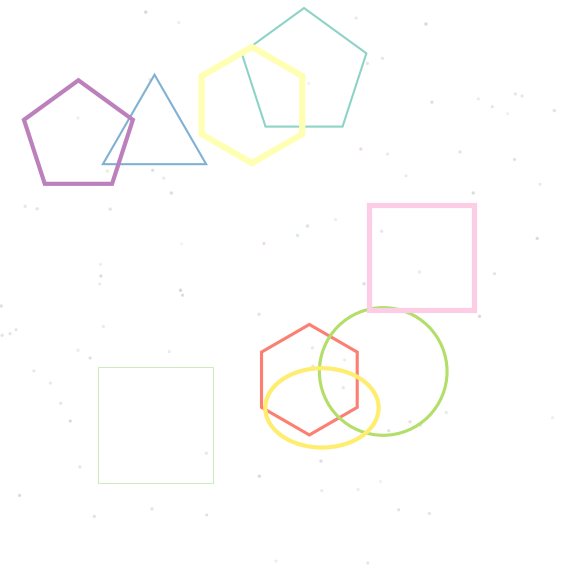[{"shape": "pentagon", "thickness": 1, "radius": 0.57, "center": [0.526, 0.872]}, {"shape": "hexagon", "thickness": 3, "radius": 0.5, "center": [0.436, 0.817]}, {"shape": "hexagon", "thickness": 1.5, "radius": 0.48, "center": [0.536, 0.342]}, {"shape": "triangle", "thickness": 1, "radius": 0.52, "center": [0.268, 0.766]}, {"shape": "circle", "thickness": 1.5, "radius": 0.55, "center": [0.664, 0.356]}, {"shape": "square", "thickness": 2.5, "radius": 0.46, "center": [0.73, 0.553]}, {"shape": "pentagon", "thickness": 2, "radius": 0.5, "center": [0.136, 0.761]}, {"shape": "square", "thickness": 0.5, "radius": 0.5, "center": [0.269, 0.263]}, {"shape": "oval", "thickness": 2, "radius": 0.49, "center": [0.557, 0.293]}]